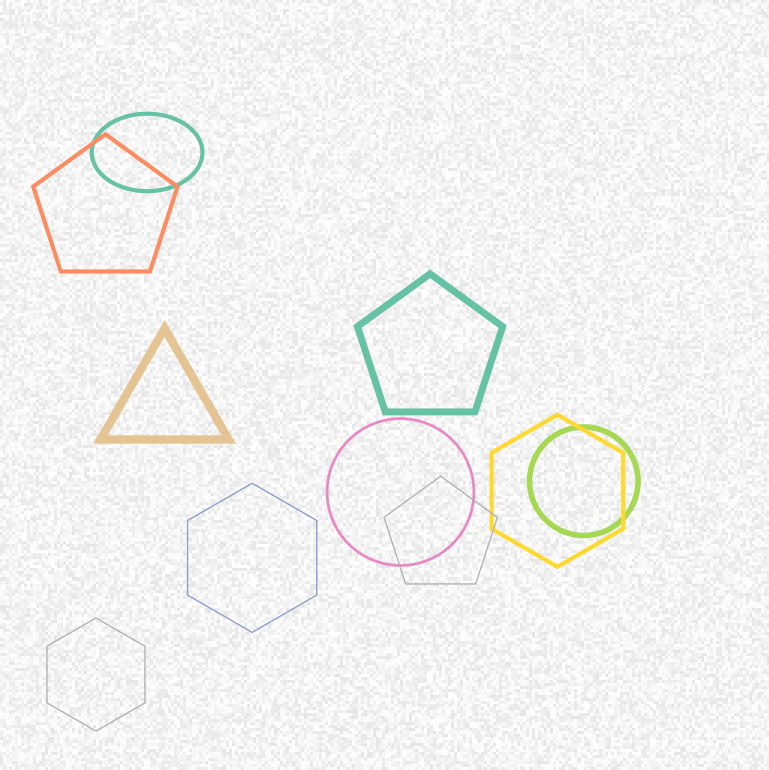[{"shape": "oval", "thickness": 1.5, "radius": 0.36, "center": [0.191, 0.802]}, {"shape": "pentagon", "thickness": 2.5, "radius": 0.5, "center": [0.559, 0.545]}, {"shape": "pentagon", "thickness": 1.5, "radius": 0.49, "center": [0.137, 0.727]}, {"shape": "hexagon", "thickness": 0.5, "radius": 0.48, "center": [0.327, 0.276]}, {"shape": "circle", "thickness": 1, "radius": 0.48, "center": [0.52, 0.361]}, {"shape": "circle", "thickness": 2, "radius": 0.35, "center": [0.758, 0.375]}, {"shape": "hexagon", "thickness": 1.5, "radius": 0.49, "center": [0.724, 0.363]}, {"shape": "triangle", "thickness": 3, "radius": 0.48, "center": [0.214, 0.477]}, {"shape": "hexagon", "thickness": 0.5, "radius": 0.37, "center": [0.125, 0.124]}, {"shape": "pentagon", "thickness": 0.5, "radius": 0.39, "center": [0.572, 0.304]}]